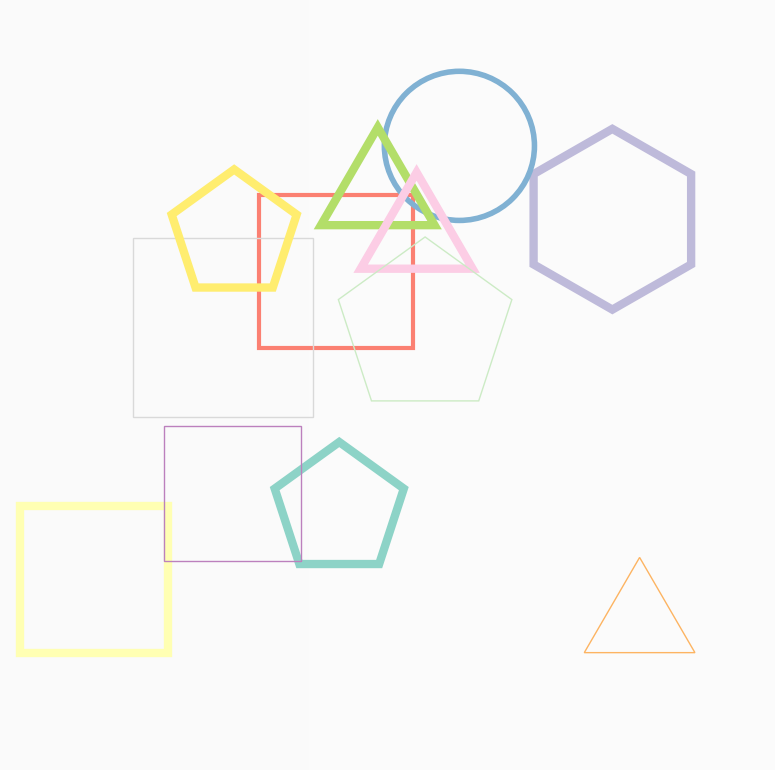[{"shape": "pentagon", "thickness": 3, "radius": 0.44, "center": [0.438, 0.338]}, {"shape": "square", "thickness": 3, "radius": 0.48, "center": [0.122, 0.247]}, {"shape": "hexagon", "thickness": 3, "radius": 0.59, "center": [0.79, 0.715]}, {"shape": "square", "thickness": 1.5, "radius": 0.5, "center": [0.434, 0.647]}, {"shape": "circle", "thickness": 2, "radius": 0.48, "center": [0.593, 0.811]}, {"shape": "triangle", "thickness": 0.5, "radius": 0.41, "center": [0.825, 0.194]}, {"shape": "triangle", "thickness": 3, "radius": 0.42, "center": [0.487, 0.75]}, {"shape": "triangle", "thickness": 3, "radius": 0.42, "center": [0.538, 0.693]}, {"shape": "square", "thickness": 0.5, "radius": 0.58, "center": [0.288, 0.575]}, {"shape": "square", "thickness": 0.5, "radius": 0.44, "center": [0.3, 0.359]}, {"shape": "pentagon", "thickness": 0.5, "radius": 0.59, "center": [0.549, 0.575]}, {"shape": "pentagon", "thickness": 3, "radius": 0.42, "center": [0.302, 0.695]}]